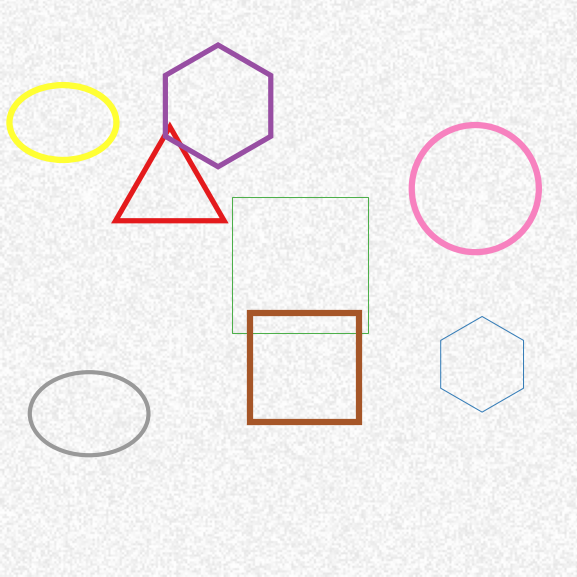[{"shape": "triangle", "thickness": 2.5, "radius": 0.54, "center": [0.294, 0.671]}, {"shape": "hexagon", "thickness": 0.5, "radius": 0.41, "center": [0.835, 0.368]}, {"shape": "square", "thickness": 0.5, "radius": 0.59, "center": [0.52, 0.541]}, {"shape": "hexagon", "thickness": 2.5, "radius": 0.53, "center": [0.378, 0.816]}, {"shape": "oval", "thickness": 3, "radius": 0.46, "center": [0.109, 0.787]}, {"shape": "square", "thickness": 3, "radius": 0.47, "center": [0.527, 0.362]}, {"shape": "circle", "thickness": 3, "radius": 0.55, "center": [0.823, 0.673]}, {"shape": "oval", "thickness": 2, "radius": 0.51, "center": [0.154, 0.283]}]